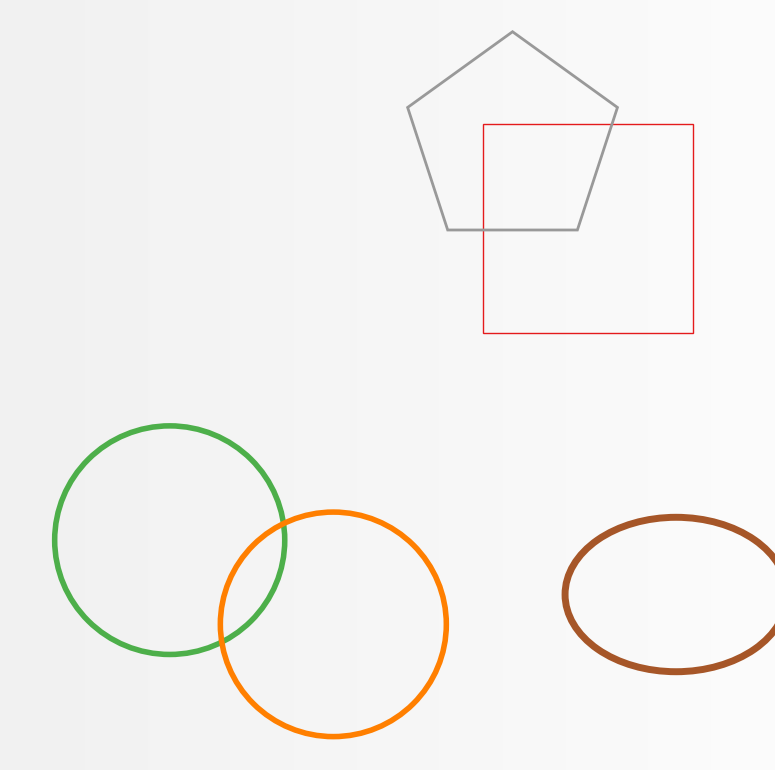[{"shape": "square", "thickness": 0.5, "radius": 0.68, "center": [0.759, 0.703]}, {"shape": "circle", "thickness": 2, "radius": 0.74, "center": [0.219, 0.298]}, {"shape": "circle", "thickness": 2, "radius": 0.73, "center": [0.43, 0.189]}, {"shape": "oval", "thickness": 2.5, "radius": 0.72, "center": [0.872, 0.228]}, {"shape": "pentagon", "thickness": 1, "radius": 0.71, "center": [0.661, 0.816]}]